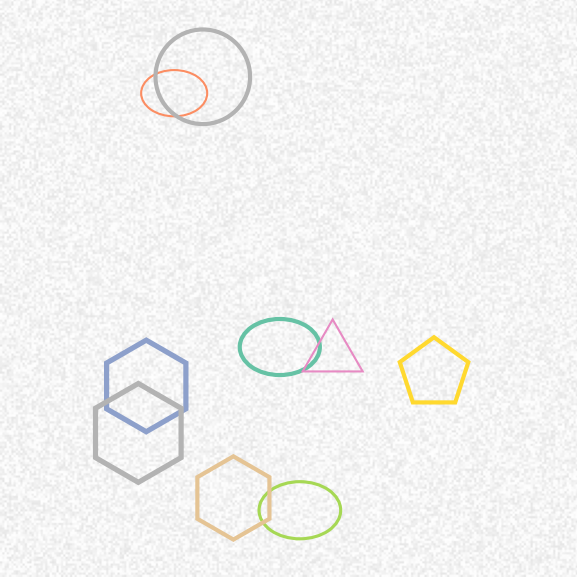[{"shape": "oval", "thickness": 2, "radius": 0.35, "center": [0.485, 0.398]}, {"shape": "oval", "thickness": 1, "radius": 0.29, "center": [0.302, 0.838]}, {"shape": "hexagon", "thickness": 2.5, "radius": 0.4, "center": [0.253, 0.331]}, {"shape": "triangle", "thickness": 1, "radius": 0.3, "center": [0.576, 0.386]}, {"shape": "oval", "thickness": 1.5, "radius": 0.35, "center": [0.519, 0.116]}, {"shape": "pentagon", "thickness": 2, "radius": 0.31, "center": [0.752, 0.353]}, {"shape": "hexagon", "thickness": 2, "radius": 0.36, "center": [0.404, 0.137]}, {"shape": "hexagon", "thickness": 2.5, "radius": 0.43, "center": [0.24, 0.249]}, {"shape": "circle", "thickness": 2, "radius": 0.41, "center": [0.351, 0.866]}]